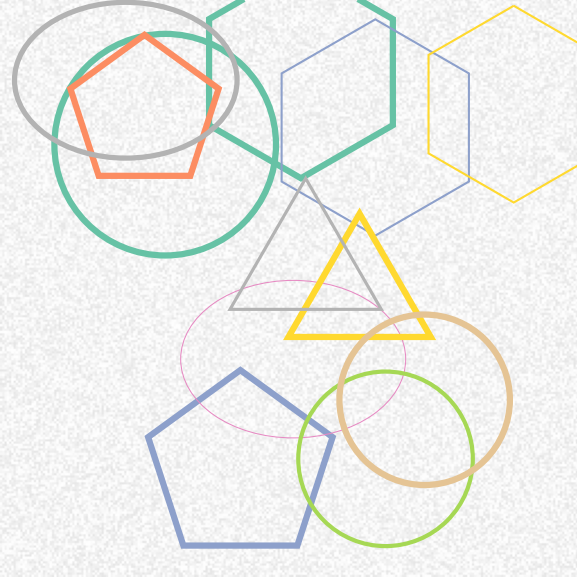[{"shape": "hexagon", "thickness": 3, "radius": 0.92, "center": [0.521, 0.874]}, {"shape": "circle", "thickness": 3, "radius": 0.96, "center": [0.286, 0.749]}, {"shape": "pentagon", "thickness": 3, "radius": 0.67, "center": [0.25, 0.804]}, {"shape": "pentagon", "thickness": 3, "radius": 0.84, "center": [0.416, 0.19]}, {"shape": "hexagon", "thickness": 1, "radius": 0.94, "center": [0.65, 0.778]}, {"shape": "oval", "thickness": 0.5, "radius": 0.97, "center": [0.508, 0.377]}, {"shape": "circle", "thickness": 2, "radius": 0.76, "center": [0.668, 0.205]}, {"shape": "hexagon", "thickness": 1, "radius": 0.85, "center": [0.89, 0.819]}, {"shape": "triangle", "thickness": 3, "radius": 0.71, "center": [0.623, 0.487]}, {"shape": "circle", "thickness": 3, "radius": 0.74, "center": [0.735, 0.307]}, {"shape": "oval", "thickness": 2.5, "radius": 0.96, "center": [0.218, 0.86]}, {"shape": "triangle", "thickness": 1.5, "radius": 0.76, "center": [0.529, 0.539]}]